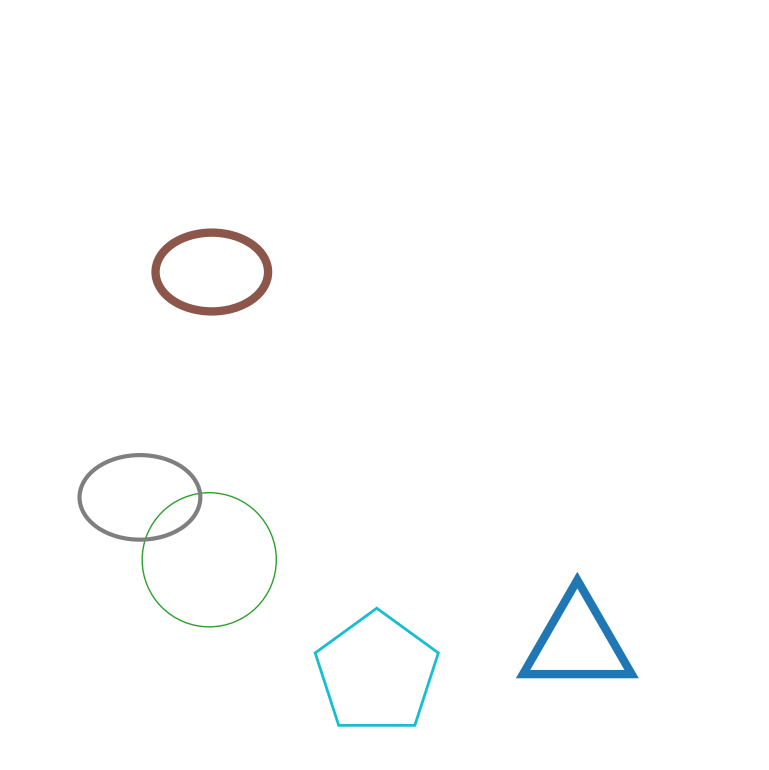[{"shape": "triangle", "thickness": 3, "radius": 0.41, "center": [0.75, 0.165]}, {"shape": "circle", "thickness": 0.5, "radius": 0.44, "center": [0.272, 0.273]}, {"shape": "oval", "thickness": 3, "radius": 0.37, "center": [0.275, 0.647]}, {"shape": "oval", "thickness": 1.5, "radius": 0.39, "center": [0.182, 0.354]}, {"shape": "pentagon", "thickness": 1, "radius": 0.42, "center": [0.489, 0.126]}]